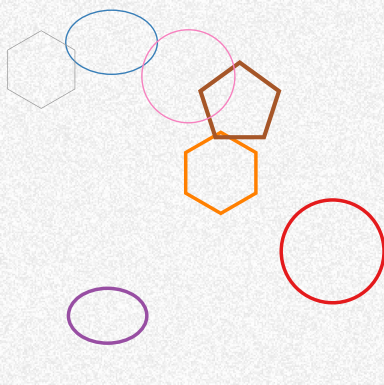[{"shape": "circle", "thickness": 2.5, "radius": 0.67, "center": [0.864, 0.347]}, {"shape": "oval", "thickness": 1, "radius": 0.59, "center": [0.29, 0.89]}, {"shape": "oval", "thickness": 2.5, "radius": 0.51, "center": [0.28, 0.18]}, {"shape": "hexagon", "thickness": 2.5, "radius": 0.53, "center": [0.574, 0.551]}, {"shape": "pentagon", "thickness": 3, "radius": 0.54, "center": [0.623, 0.73]}, {"shape": "circle", "thickness": 1, "radius": 0.6, "center": [0.489, 0.802]}, {"shape": "hexagon", "thickness": 0.5, "radius": 0.51, "center": [0.107, 0.819]}]